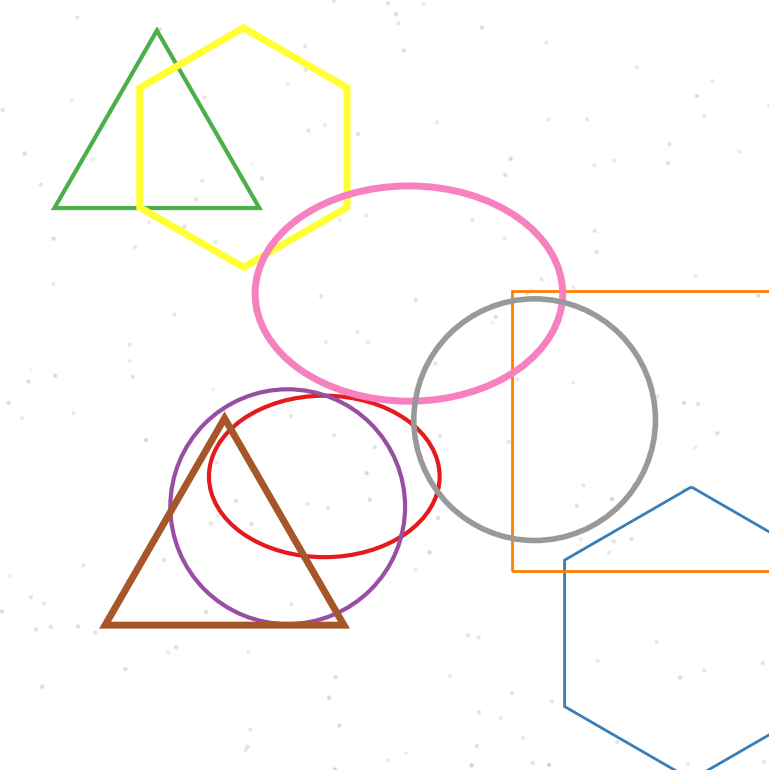[{"shape": "oval", "thickness": 1.5, "radius": 0.75, "center": [0.421, 0.381]}, {"shape": "hexagon", "thickness": 1, "radius": 0.95, "center": [0.898, 0.177]}, {"shape": "triangle", "thickness": 1.5, "radius": 0.77, "center": [0.204, 0.807]}, {"shape": "circle", "thickness": 1.5, "radius": 0.76, "center": [0.374, 0.342]}, {"shape": "square", "thickness": 1, "radius": 0.91, "center": [0.848, 0.44]}, {"shape": "hexagon", "thickness": 2.5, "radius": 0.78, "center": [0.316, 0.808]}, {"shape": "triangle", "thickness": 2.5, "radius": 0.9, "center": [0.292, 0.278]}, {"shape": "oval", "thickness": 2.5, "radius": 1.0, "center": [0.531, 0.619]}, {"shape": "circle", "thickness": 2, "radius": 0.78, "center": [0.694, 0.455]}]